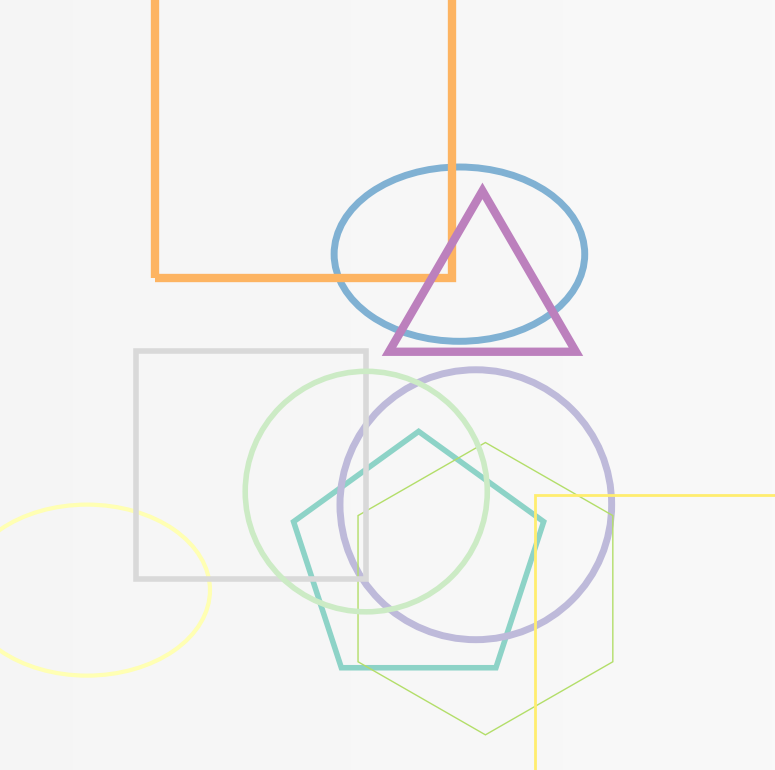[{"shape": "pentagon", "thickness": 2, "radius": 0.85, "center": [0.54, 0.27]}, {"shape": "oval", "thickness": 1.5, "radius": 0.79, "center": [0.112, 0.234]}, {"shape": "circle", "thickness": 2.5, "radius": 0.88, "center": [0.614, 0.345]}, {"shape": "oval", "thickness": 2.5, "radius": 0.81, "center": [0.593, 0.67]}, {"shape": "square", "thickness": 3, "radius": 0.96, "center": [0.391, 0.83]}, {"shape": "hexagon", "thickness": 0.5, "radius": 0.95, "center": [0.626, 0.235]}, {"shape": "square", "thickness": 2, "radius": 0.74, "center": [0.324, 0.396]}, {"shape": "triangle", "thickness": 3, "radius": 0.7, "center": [0.623, 0.613]}, {"shape": "circle", "thickness": 2, "radius": 0.78, "center": [0.473, 0.362]}, {"shape": "square", "thickness": 1, "radius": 0.99, "center": [0.888, 0.16]}]